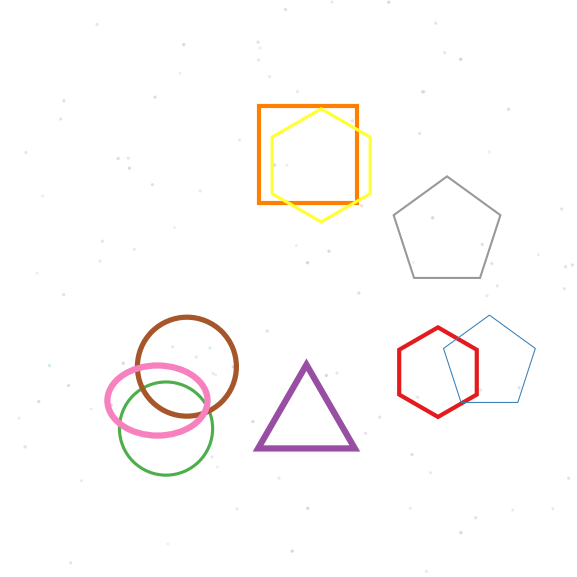[{"shape": "hexagon", "thickness": 2, "radius": 0.39, "center": [0.758, 0.355]}, {"shape": "pentagon", "thickness": 0.5, "radius": 0.42, "center": [0.847, 0.37]}, {"shape": "circle", "thickness": 1.5, "radius": 0.4, "center": [0.288, 0.257]}, {"shape": "triangle", "thickness": 3, "radius": 0.48, "center": [0.531, 0.271]}, {"shape": "square", "thickness": 2, "radius": 0.42, "center": [0.534, 0.731]}, {"shape": "hexagon", "thickness": 1.5, "radius": 0.49, "center": [0.556, 0.713]}, {"shape": "circle", "thickness": 2.5, "radius": 0.43, "center": [0.324, 0.364]}, {"shape": "oval", "thickness": 3, "radius": 0.43, "center": [0.273, 0.306]}, {"shape": "pentagon", "thickness": 1, "radius": 0.49, "center": [0.774, 0.596]}]